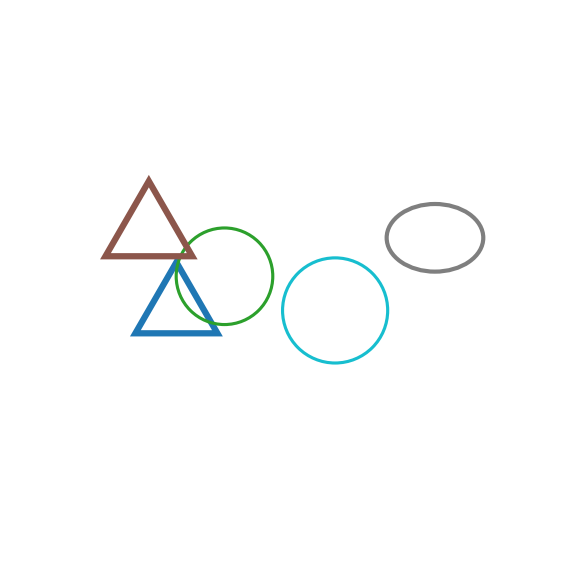[{"shape": "triangle", "thickness": 3, "radius": 0.41, "center": [0.305, 0.463]}, {"shape": "circle", "thickness": 1.5, "radius": 0.42, "center": [0.389, 0.521]}, {"shape": "triangle", "thickness": 3, "radius": 0.43, "center": [0.258, 0.599]}, {"shape": "oval", "thickness": 2, "radius": 0.42, "center": [0.753, 0.587]}, {"shape": "circle", "thickness": 1.5, "radius": 0.46, "center": [0.58, 0.462]}]